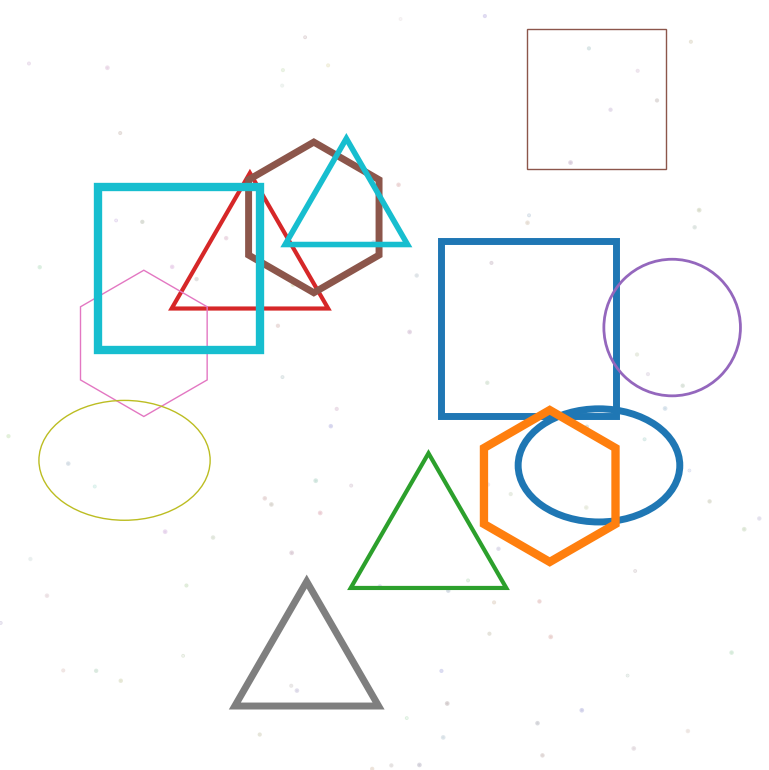[{"shape": "oval", "thickness": 2.5, "radius": 0.52, "center": [0.778, 0.396]}, {"shape": "square", "thickness": 2.5, "radius": 0.57, "center": [0.687, 0.573]}, {"shape": "hexagon", "thickness": 3, "radius": 0.49, "center": [0.714, 0.369]}, {"shape": "triangle", "thickness": 1.5, "radius": 0.58, "center": [0.556, 0.295]}, {"shape": "triangle", "thickness": 1.5, "radius": 0.59, "center": [0.325, 0.658]}, {"shape": "circle", "thickness": 1, "radius": 0.44, "center": [0.873, 0.575]}, {"shape": "square", "thickness": 0.5, "radius": 0.45, "center": [0.774, 0.871]}, {"shape": "hexagon", "thickness": 2.5, "radius": 0.49, "center": [0.408, 0.718]}, {"shape": "hexagon", "thickness": 0.5, "radius": 0.47, "center": [0.187, 0.554]}, {"shape": "triangle", "thickness": 2.5, "radius": 0.54, "center": [0.398, 0.137]}, {"shape": "oval", "thickness": 0.5, "radius": 0.56, "center": [0.162, 0.402]}, {"shape": "square", "thickness": 3, "radius": 0.53, "center": [0.232, 0.651]}, {"shape": "triangle", "thickness": 2, "radius": 0.46, "center": [0.45, 0.728]}]